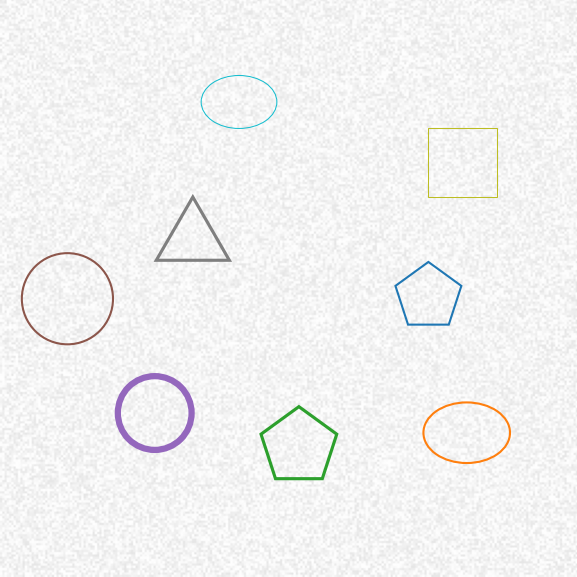[{"shape": "pentagon", "thickness": 1, "radius": 0.3, "center": [0.742, 0.486]}, {"shape": "oval", "thickness": 1, "radius": 0.37, "center": [0.808, 0.25]}, {"shape": "pentagon", "thickness": 1.5, "radius": 0.34, "center": [0.518, 0.226]}, {"shape": "circle", "thickness": 3, "radius": 0.32, "center": [0.268, 0.284]}, {"shape": "circle", "thickness": 1, "radius": 0.39, "center": [0.117, 0.482]}, {"shape": "triangle", "thickness": 1.5, "radius": 0.37, "center": [0.334, 0.585]}, {"shape": "square", "thickness": 0.5, "radius": 0.3, "center": [0.801, 0.718]}, {"shape": "oval", "thickness": 0.5, "radius": 0.33, "center": [0.414, 0.823]}]